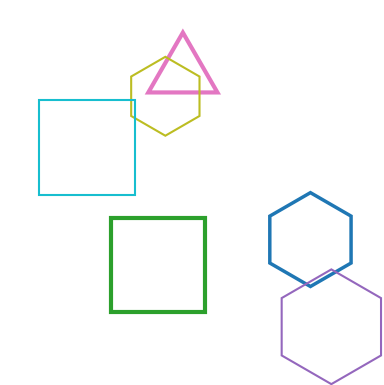[{"shape": "hexagon", "thickness": 2.5, "radius": 0.61, "center": [0.806, 0.378]}, {"shape": "square", "thickness": 3, "radius": 0.61, "center": [0.41, 0.312]}, {"shape": "hexagon", "thickness": 1.5, "radius": 0.74, "center": [0.861, 0.151]}, {"shape": "triangle", "thickness": 3, "radius": 0.52, "center": [0.475, 0.812]}, {"shape": "hexagon", "thickness": 1.5, "radius": 0.51, "center": [0.429, 0.75]}, {"shape": "square", "thickness": 1.5, "radius": 0.62, "center": [0.226, 0.617]}]